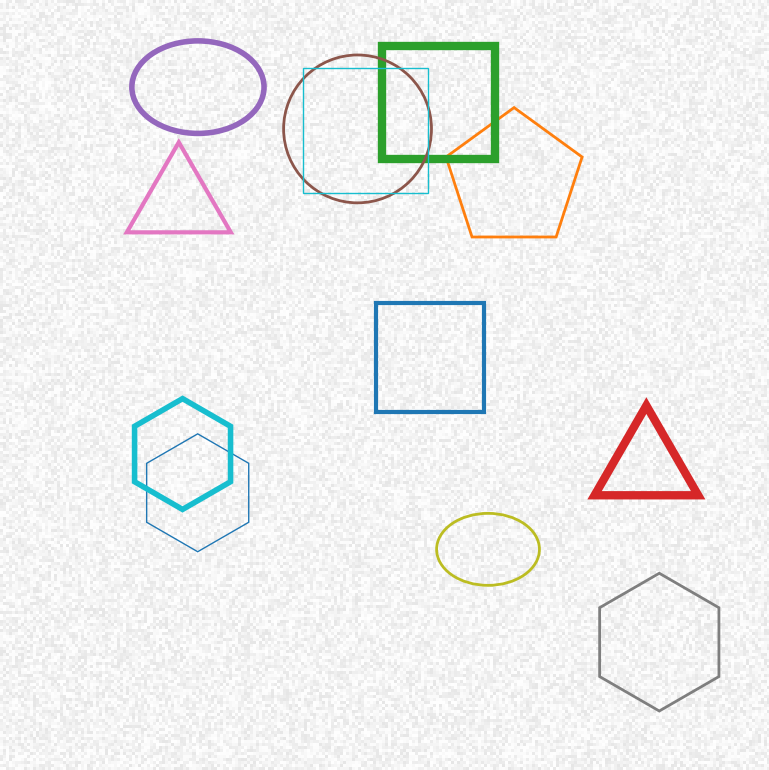[{"shape": "hexagon", "thickness": 0.5, "radius": 0.38, "center": [0.257, 0.36]}, {"shape": "square", "thickness": 1.5, "radius": 0.35, "center": [0.559, 0.536]}, {"shape": "pentagon", "thickness": 1, "radius": 0.46, "center": [0.668, 0.767]}, {"shape": "square", "thickness": 3, "radius": 0.37, "center": [0.57, 0.867]}, {"shape": "triangle", "thickness": 3, "radius": 0.39, "center": [0.839, 0.396]}, {"shape": "oval", "thickness": 2, "radius": 0.43, "center": [0.257, 0.887]}, {"shape": "circle", "thickness": 1, "radius": 0.48, "center": [0.464, 0.833]}, {"shape": "triangle", "thickness": 1.5, "radius": 0.39, "center": [0.232, 0.737]}, {"shape": "hexagon", "thickness": 1, "radius": 0.45, "center": [0.856, 0.166]}, {"shape": "oval", "thickness": 1, "radius": 0.33, "center": [0.634, 0.287]}, {"shape": "square", "thickness": 0.5, "radius": 0.41, "center": [0.475, 0.831]}, {"shape": "hexagon", "thickness": 2, "radius": 0.36, "center": [0.237, 0.41]}]